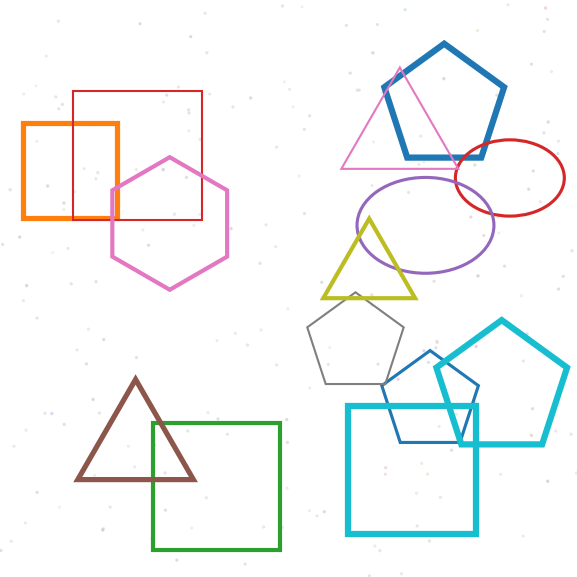[{"shape": "pentagon", "thickness": 3, "radius": 0.55, "center": [0.769, 0.814]}, {"shape": "pentagon", "thickness": 1.5, "radius": 0.44, "center": [0.745, 0.304]}, {"shape": "square", "thickness": 2.5, "radius": 0.41, "center": [0.121, 0.704]}, {"shape": "square", "thickness": 2, "radius": 0.55, "center": [0.375, 0.156]}, {"shape": "oval", "thickness": 1.5, "radius": 0.47, "center": [0.883, 0.691]}, {"shape": "square", "thickness": 1, "radius": 0.56, "center": [0.239, 0.731]}, {"shape": "oval", "thickness": 1.5, "radius": 0.59, "center": [0.737, 0.609]}, {"shape": "triangle", "thickness": 2.5, "radius": 0.58, "center": [0.235, 0.226]}, {"shape": "triangle", "thickness": 1, "radius": 0.58, "center": [0.692, 0.765]}, {"shape": "hexagon", "thickness": 2, "radius": 0.57, "center": [0.294, 0.612]}, {"shape": "pentagon", "thickness": 1, "radius": 0.44, "center": [0.616, 0.405]}, {"shape": "triangle", "thickness": 2, "radius": 0.46, "center": [0.639, 0.529]}, {"shape": "square", "thickness": 3, "radius": 0.55, "center": [0.713, 0.186]}, {"shape": "pentagon", "thickness": 3, "radius": 0.59, "center": [0.869, 0.326]}]